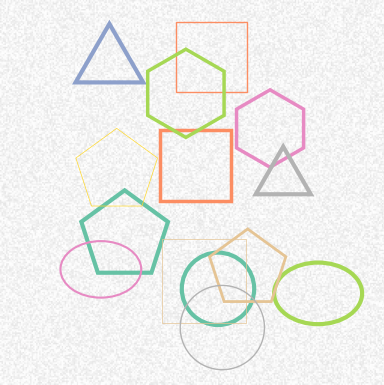[{"shape": "circle", "thickness": 3, "radius": 0.47, "center": [0.566, 0.25]}, {"shape": "pentagon", "thickness": 3, "radius": 0.59, "center": [0.324, 0.387]}, {"shape": "square", "thickness": 2.5, "radius": 0.46, "center": [0.508, 0.571]}, {"shape": "square", "thickness": 1, "radius": 0.46, "center": [0.55, 0.852]}, {"shape": "triangle", "thickness": 3, "radius": 0.51, "center": [0.284, 0.837]}, {"shape": "oval", "thickness": 1.5, "radius": 0.52, "center": [0.262, 0.3]}, {"shape": "hexagon", "thickness": 2.5, "radius": 0.5, "center": [0.701, 0.666]}, {"shape": "hexagon", "thickness": 2.5, "radius": 0.57, "center": [0.483, 0.758]}, {"shape": "oval", "thickness": 3, "radius": 0.57, "center": [0.826, 0.238]}, {"shape": "pentagon", "thickness": 0.5, "radius": 0.56, "center": [0.303, 0.555]}, {"shape": "square", "thickness": 0.5, "radius": 0.55, "center": [0.53, 0.27]}, {"shape": "pentagon", "thickness": 2, "radius": 0.52, "center": [0.643, 0.301]}, {"shape": "circle", "thickness": 1, "radius": 0.55, "center": [0.578, 0.149]}, {"shape": "triangle", "thickness": 3, "radius": 0.41, "center": [0.736, 0.537]}]